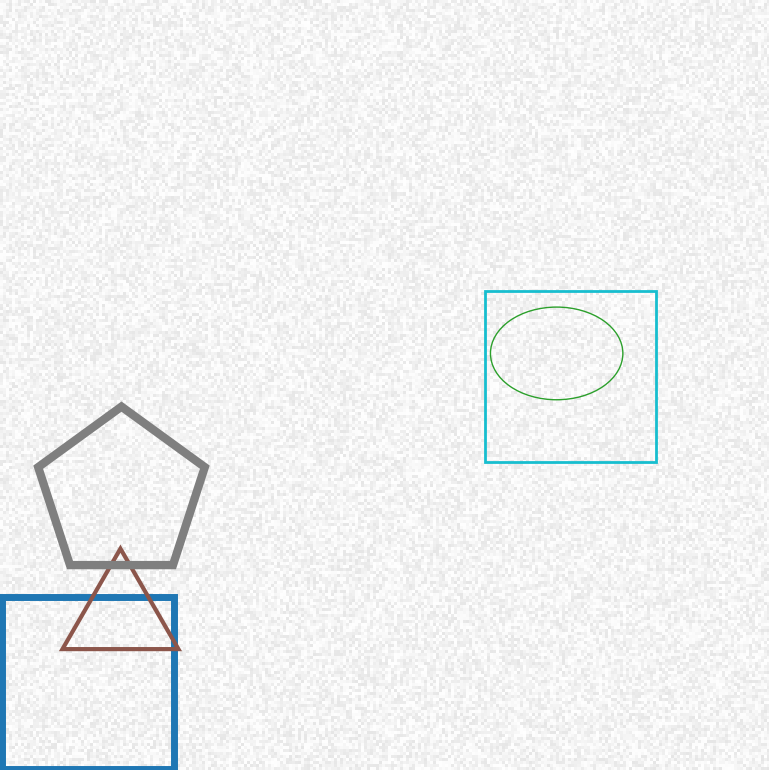[{"shape": "square", "thickness": 2.5, "radius": 0.56, "center": [0.115, 0.112]}, {"shape": "oval", "thickness": 0.5, "radius": 0.43, "center": [0.723, 0.541]}, {"shape": "triangle", "thickness": 1.5, "radius": 0.43, "center": [0.156, 0.2]}, {"shape": "pentagon", "thickness": 3, "radius": 0.57, "center": [0.158, 0.358]}, {"shape": "square", "thickness": 1, "radius": 0.56, "center": [0.741, 0.511]}]